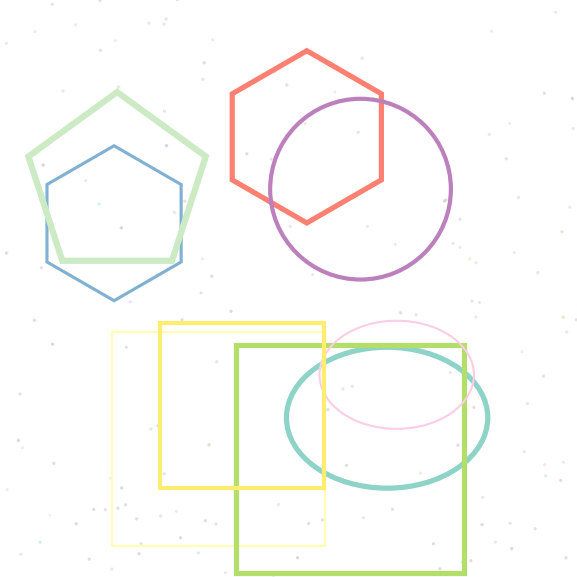[{"shape": "oval", "thickness": 2.5, "radius": 0.87, "center": [0.67, 0.276]}, {"shape": "square", "thickness": 1, "radius": 0.93, "center": [0.378, 0.239]}, {"shape": "hexagon", "thickness": 2.5, "radius": 0.75, "center": [0.531, 0.762]}, {"shape": "hexagon", "thickness": 1.5, "radius": 0.67, "center": [0.197, 0.613]}, {"shape": "square", "thickness": 2.5, "radius": 0.99, "center": [0.606, 0.204]}, {"shape": "oval", "thickness": 1, "radius": 0.67, "center": [0.687, 0.35]}, {"shape": "circle", "thickness": 2, "radius": 0.78, "center": [0.624, 0.672]}, {"shape": "pentagon", "thickness": 3, "radius": 0.81, "center": [0.203, 0.678]}, {"shape": "square", "thickness": 2, "radius": 0.71, "center": [0.419, 0.297]}]